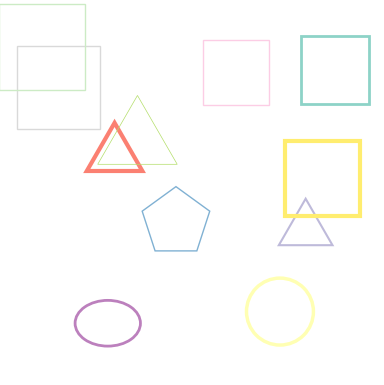[{"shape": "square", "thickness": 2, "radius": 0.44, "center": [0.87, 0.818]}, {"shape": "circle", "thickness": 2.5, "radius": 0.43, "center": [0.727, 0.191]}, {"shape": "triangle", "thickness": 1.5, "radius": 0.4, "center": [0.794, 0.403]}, {"shape": "triangle", "thickness": 3, "radius": 0.42, "center": [0.298, 0.598]}, {"shape": "pentagon", "thickness": 1, "radius": 0.46, "center": [0.457, 0.423]}, {"shape": "triangle", "thickness": 0.5, "radius": 0.6, "center": [0.357, 0.633]}, {"shape": "square", "thickness": 1, "radius": 0.42, "center": [0.613, 0.811]}, {"shape": "square", "thickness": 1, "radius": 0.54, "center": [0.152, 0.773]}, {"shape": "oval", "thickness": 2, "radius": 0.42, "center": [0.28, 0.16]}, {"shape": "square", "thickness": 1, "radius": 0.56, "center": [0.11, 0.879]}, {"shape": "square", "thickness": 3, "radius": 0.49, "center": [0.839, 0.536]}]